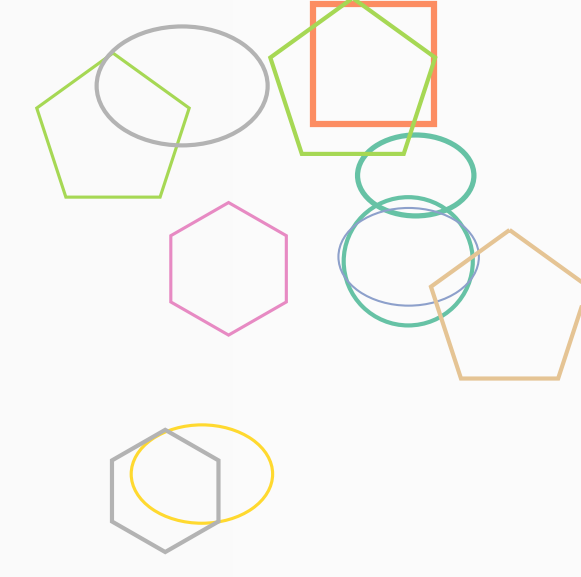[{"shape": "circle", "thickness": 2, "radius": 0.56, "center": [0.702, 0.547]}, {"shape": "oval", "thickness": 2.5, "radius": 0.5, "center": [0.715, 0.695]}, {"shape": "square", "thickness": 3, "radius": 0.52, "center": [0.642, 0.888]}, {"shape": "oval", "thickness": 1, "radius": 0.6, "center": [0.703, 0.554]}, {"shape": "hexagon", "thickness": 1.5, "radius": 0.57, "center": [0.393, 0.534]}, {"shape": "pentagon", "thickness": 2, "radius": 0.75, "center": [0.607, 0.853]}, {"shape": "pentagon", "thickness": 1.5, "radius": 0.69, "center": [0.194, 0.769]}, {"shape": "oval", "thickness": 1.5, "radius": 0.61, "center": [0.347, 0.178]}, {"shape": "pentagon", "thickness": 2, "radius": 0.71, "center": [0.877, 0.459]}, {"shape": "hexagon", "thickness": 2, "radius": 0.53, "center": [0.284, 0.149]}, {"shape": "oval", "thickness": 2, "radius": 0.74, "center": [0.313, 0.85]}]